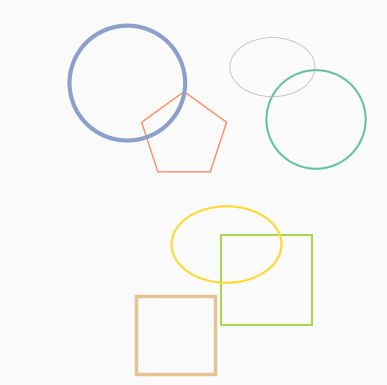[{"shape": "circle", "thickness": 1.5, "radius": 0.64, "center": [0.816, 0.69]}, {"shape": "pentagon", "thickness": 1, "radius": 0.58, "center": [0.475, 0.647]}, {"shape": "circle", "thickness": 3, "radius": 0.75, "center": [0.329, 0.784]}, {"shape": "square", "thickness": 1.5, "radius": 0.59, "center": [0.687, 0.272]}, {"shape": "oval", "thickness": 1.5, "radius": 0.71, "center": [0.585, 0.365]}, {"shape": "square", "thickness": 2.5, "radius": 0.51, "center": [0.453, 0.13]}, {"shape": "oval", "thickness": 0.5, "radius": 0.55, "center": [0.703, 0.826]}]